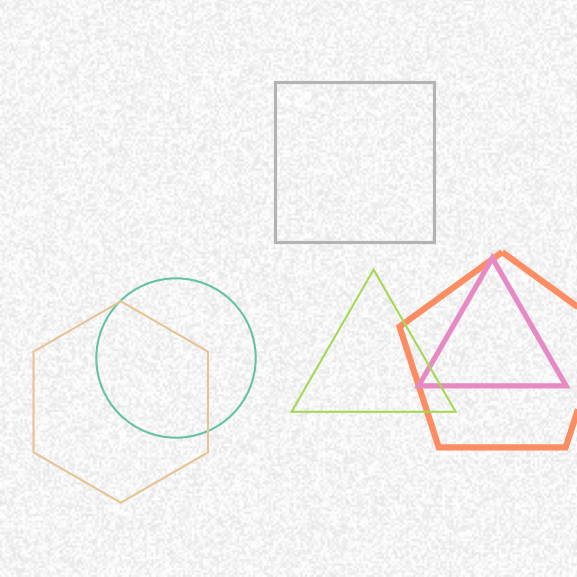[{"shape": "circle", "thickness": 1, "radius": 0.69, "center": [0.305, 0.379]}, {"shape": "pentagon", "thickness": 3, "radius": 0.93, "center": [0.87, 0.376]}, {"shape": "triangle", "thickness": 2.5, "radius": 0.74, "center": [0.853, 0.405]}, {"shape": "triangle", "thickness": 1, "radius": 0.82, "center": [0.647, 0.368]}, {"shape": "hexagon", "thickness": 1, "radius": 0.87, "center": [0.209, 0.303]}, {"shape": "square", "thickness": 1.5, "radius": 0.69, "center": [0.613, 0.719]}]